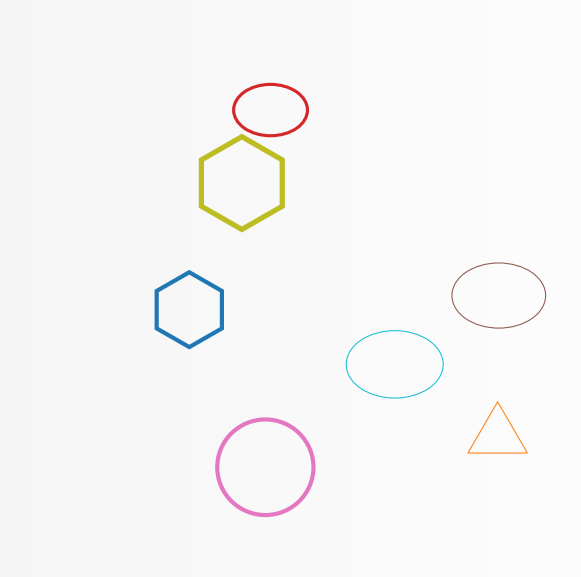[{"shape": "hexagon", "thickness": 2, "radius": 0.32, "center": [0.326, 0.463]}, {"shape": "triangle", "thickness": 0.5, "radius": 0.3, "center": [0.856, 0.244]}, {"shape": "oval", "thickness": 1.5, "radius": 0.32, "center": [0.465, 0.809]}, {"shape": "oval", "thickness": 0.5, "radius": 0.4, "center": [0.858, 0.487]}, {"shape": "circle", "thickness": 2, "radius": 0.41, "center": [0.457, 0.19]}, {"shape": "hexagon", "thickness": 2.5, "radius": 0.4, "center": [0.416, 0.682]}, {"shape": "oval", "thickness": 0.5, "radius": 0.42, "center": [0.679, 0.368]}]